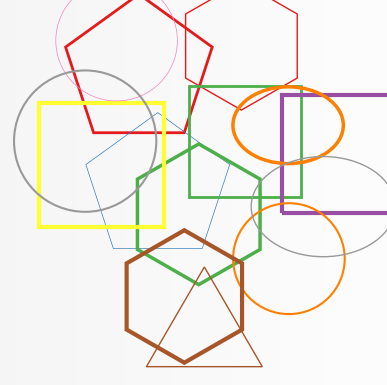[{"shape": "hexagon", "thickness": 1, "radius": 0.83, "center": [0.623, 0.88]}, {"shape": "pentagon", "thickness": 2, "radius": 0.99, "center": [0.358, 0.816]}, {"shape": "pentagon", "thickness": 0.5, "radius": 0.98, "center": [0.407, 0.512]}, {"shape": "hexagon", "thickness": 2.5, "radius": 0.91, "center": [0.513, 0.443]}, {"shape": "square", "thickness": 2, "radius": 0.72, "center": [0.632, 0.632]}, {"shape": "square", "thickness": 3, "radius": 0.77, "center": [0.881, 0.601]}, {"shape": "circle", "thickness": 1.5, "radius": 0.72, "center": [0.746, 0.328]}, {"shape": "oval", "thickness": 2.5, "radius": 0.71, "center": [0.744, 0.675]}, {"shape": "square", "thickness": 3, "radius": 0.81, "center": [0.261, 0.571]}, {"shape": "hexagon", "thickness": 3, "radius": 0.86, "center": [0.476, 0.23]}, {"shape": "triangle", "thickness": 1, "radius": 0.86, "center": [0.527, 0.134]}, {"shape": "circle", "thickness": 0.5, "radius": 0.78, "center": [0.301, 0.895]}, {"shape": "oval", "thickness": 1, "radius": 0.93, "center": [0.834, 0.463]}, {"shape": "circle", "thickness": 1.5, "radius": 0.92, "center": [0.22, 0.633]}]